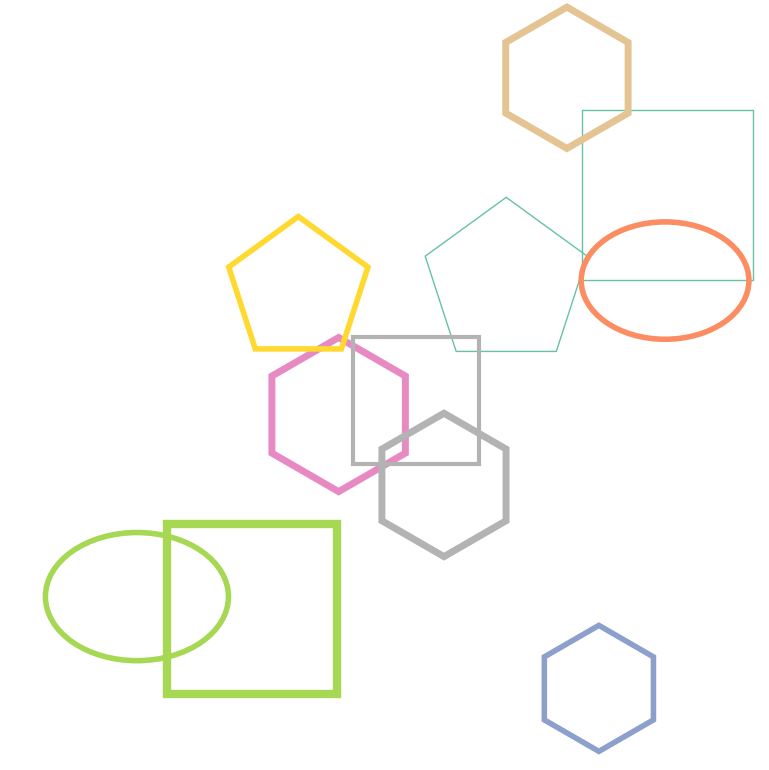[{"shape": "pentagon", "thickness": 0.5, "radius": 0.55, "center": [0.657, 0.633]}, {"shape": "square", "thickness": 0.5, "radius": 0.55, "center": [0.867, 0.747]}, {"shape": "oval", "thickness": 2, "radius": 0.54, "center": [0.864, 0.636]}, {"shape": "hexagon", "thickness": 2, "radius": 0.41, "center": [0.778, 0.106]}, {"shape": "hexagon", "thickness": 2.5, "radius": 0.5, "center": [0.44, 0.462]}, {"shape": "oval", "thickness": 2, "radius": 0.59, "center": [0.178, 0.225]}, {"shape": "square", "thickness": 3, "radius": 0.55, "center": [0.327, 0.209]}, {"shape": "pentagon", "thickness": 2, "radius": 0.48, "center": [0.387, 0.624]}, {"shape": "hexagon", "thickness": 2.5, "radius": 0.46, "center": [0.736, 0.899]}, {"shape": "square", "thickness": 1.5, "radius": 0.41, "center": [0.54, 0.48]}, {"shape": "hexagon", "thickness": 2.5, "radius": 0.47, "center": [0.577, 0.37]}]